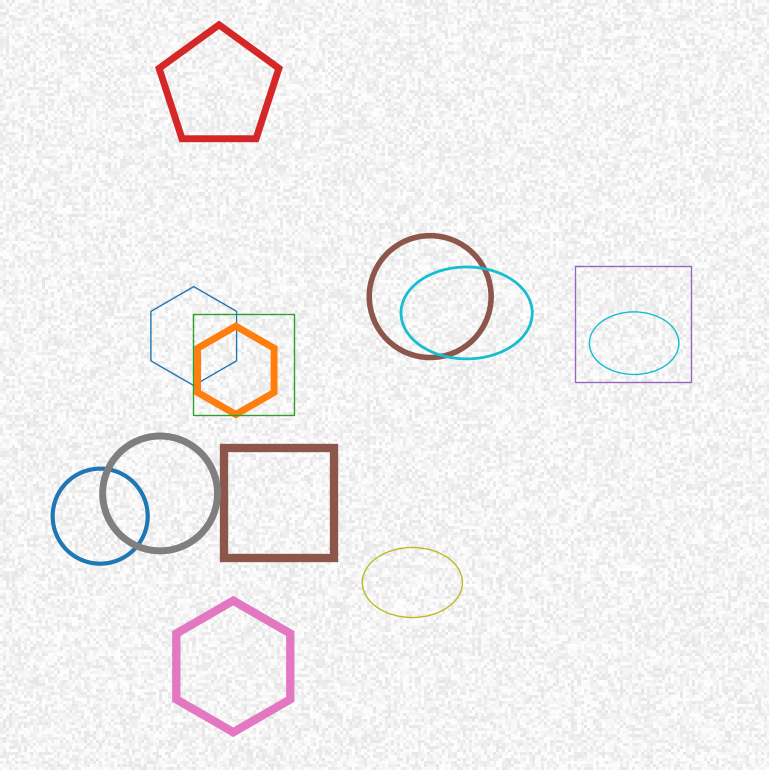[{"shape": "circle", "thickness": 1.5, "radius": 0.31, "center": [0.13, 0.33]}, {"shape": "hexagon", "thickness": 0.5, "radius": 0.32, "center": [0.252, 0.564]}, {"shape": "hexagon", "thickness": 2.5, "radius": 0.29, "center": [0.306, 0.519]}, {"shape": "square", "thickness": 0.5, "radius": 0.33, "center": [0.316, 0.527]}, {"shape": "pentagon", "thickness": 2.5, "radius": 0.41, "center": [0.284, 0.886]}, {"shape": "square", "thickness": 0.5, "radius": 0.38, "center": [0.822, 0.579]}, {"shape": "circle", "thickness": 2, "radius": 0.4, "center": [0.559, 0.615]}, {"shape": "square", "thickness": 3, "radius": 0.36, "center": [0.363, 0.347]}, {"shape": "hexagon", "thickness": 3, "radius": 0.43, "center": [0.303, 0.134]}, {"shape": "circle", "thickness": 2.5, "radius": 0.37, "center": [0.208, 0.359]}, {"shape": "oval", "thickness": 0.5, "radius": 0.32, "center": [0.536, 0.243]}, {"shape": "oval", "thickness": 1, "radius": 0.43, "center": [0.606, 0.594]}, {"shape": "oval", "thickness": 0.5, "radius": 0.29, "center": [0.824, 0.554]}]